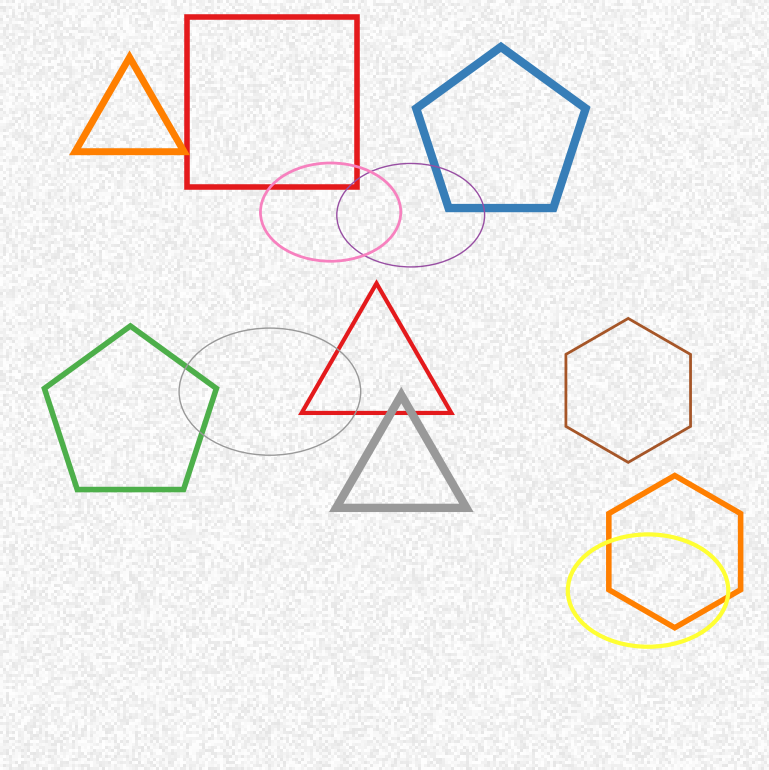[{"shape": "triangle", "thickness": 1.5, "radius": 0.56, "center": [0.489, 0.52]}, {"shape": "square", "thickness": 2, "radius": 0.55, "center": [0.353, 0.867]}, {"shape": "pentagon", "thickness": 3, "radius": 0.58, "center": [0.651, 0.823]}, {"shape": "pentagon", "thickness": 2, "radius": 0.59, "center": [0.169, 0.459]}, {"shape": "oval", "thickness": 0.5, "radius": 0.48, "center": [0.533, 0.721]}, {"shape": "triangle", "thickness": 2.5, "radius": 0.41, "center": [0.168, 0.844]}, {"shape": "hexagon", "thickness": 2, "radius": 0.49, "center": [0.876, 0.284]}, {"shape": "oval", "thickness": 1.5, "radius": 0.52, "center": [0.842, 0.233]}, {"shape": "hexagon", "thickness": 1, "radius": 0.47, "center": [0.816, 0.493]}, {"shape": "oval", "thickness": 1, "radius": 0.46, "center": [0.429, 0.725]}, {"shape": "oval", "thickness": 0.5, "radius": 0.59, "center": [0.351, 0.491]}, {"shape": "triangle", "thickness": 3, "radius": 0.49, "center": [0.521, 0.389]}]